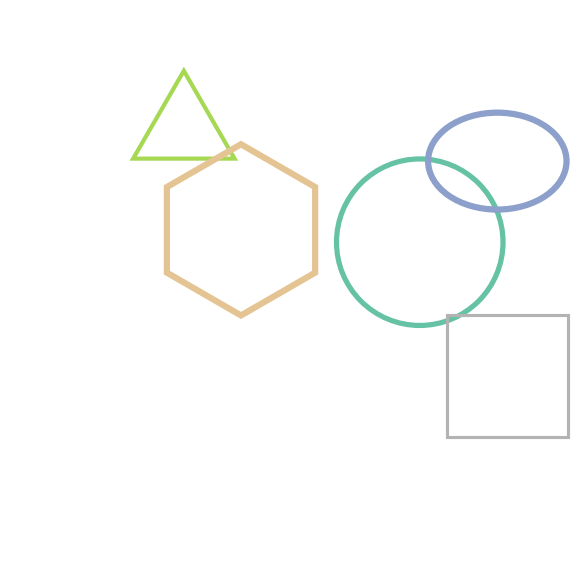[{"shape": "circle", "thickness": 2.5, "radius": 0.72, "center": [0.727, 0.58]}, {"shape": "oval", "thickness": 3, "radius": 0.6, "center": [0.861, 0.72]}, {"shape": "triangle", "thickness": 2, "radius": 0.51, "center": [0.318, 0.775]}, {"shape": "hexagon", "thickness": 3, "radius": 0.74, "center": [0.417, 0.601]}, {"shape": "square", "thickness": 1.5, "radius": 0.53, "center": [0.879, 0.347]}]